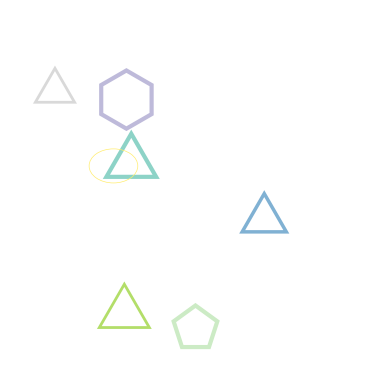[{"shape": "triangle", "thickness": 3, "radius": 0.37, "center": [0.341, 0.578]}, {"shape": "hexagon", "thickness": 3, "radius": 0.38, "center": [0.328, 0.741]}, {"shape": "triangle", "thickness": 2.5, "radius": 0.33, "center": [0.686, 0.431]}, {"shape": "triangle", "thickness": 2, "radius": 0.37, "center": [0.323, 0.187]}, {"shape": "triangle", "thickness": 2, "radius": 0.29, "center": [0.143, 0.764]}, {"shape": "pentagon", "thickness": 3, "radius": 0.3, "center": [0.508, 0.147]}, {"shape": "oval", "thickness": 0.5, "radius": 0.32, "center": [0.295, 0.569]}]